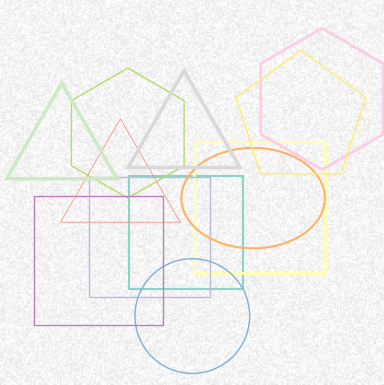[{"shape": "square", "thickness": 1.5, "radius": 0.74, "center": [0.483, 0.396]}, {"shape": "square", "thickness": 2, "radius": 0.85, "center": [0.674, 0.46]}, {"shape": "square", "thickness": 1, "radius": 0.78, "center": [0.388, 0.383]}, {"shape": "triangle", "thickness": 0.5, "radius": 0.9, "center": [0.313, 0.513]}, {"shape": "circle", "thickness": 1, "radius": 0.75, "center": [0.499, 0.179]}, {"shape": "oval", "thickness": 1.5, "radius": 0.93, "center": [0.657, 0.485]}, {"shape": "hexagon", "thickness": 1, "radius": 0.84, "center": [0.332, 0.654]}, {"shape": "hexagon", "thickness": 2, "radius": 0.92, "center": [0.836, 0.743]}, {"shape": "triangle", "thickness": 2.5, "radius": 0.84, "center": [0.478, 0.649]}, {"shape": "square", "thickness": 1, "radius": 0.84, "center": [0.255, 0.324]}, {"shape": "triangle", "thickness": 2.5, "radius": 0.83, "center": [0.16, 0.619]}, {"shape": "pentagon", "thickness": 1, "radius": 0.89, "center": [0.782, 0.692]}]